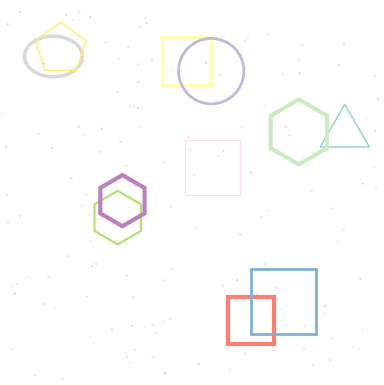[{"shape": "triangle", "thickness": 1, "radius": 0.37, "center": [0.896, 0.655]}, {"shape": "square", "thickness": 2.5, "radius": 0.32, "center": [0.484, 0.841]}, {"shape": "circle", "thickness": 2, "radius": 0.42, "center": [0.549, 0.815]}, {"shape": "square", "thickness": 3, "radius": 0.3, "center": [0.651, 0.167]}, {"shape": "square", "thickness": 2, "radius": 0.42, "center": [0.735, 0.217]}, {"shape": "hexagon", "thickness": 1.5, "radius": 0.35, "center": [0.306, 0.435]}, {"shape": "square", "thickness": 0.5, "radius": 0.36, "center": [0.552, 0.565]}, {"shape": "oval", "thickness": 2.5, "radius": 0.38, "center": [0.139, 0.853]}, {"shape": "hexagon", "thickness": 3, "radius": 0.33, "center": [0.318, 0.479]}, {"shape": "hexagon", "thickness": 3, "radius": 0.42, "center": [0.776, 0.657]}, {"shape": "pentagon", "thickness": 1, "radius": 0.35, "center": [0.158, 0.873]}]